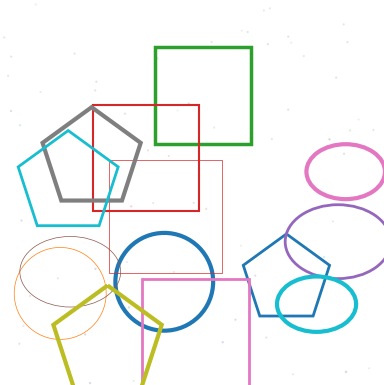[{"shape": "pentagon", "thickness": 2, "radius": 0.59, "center": [0.744, 0.275]}, {"shape": "circle", "thickness": 3, "radius": 0.63, "center": [0.427, 0.268]}, {"shape": "circle", "thickness": 0.5, "radius": 0.6, "center": [0.156, 0.238]}, {"shape": "square", "thickness": 2.5, "radius": 0.63, "center": [0.527, 0.752]}, {"shape": "square", "thickness": 1.5, "radius": 0.69, "center": [0.379, 0.589]}, {"shape": "square", "thickness": 0.5, "radius": 0.73, "center": [0.43, 0.438]}, {"shape": "oval", "thickness": 2, "radius": 0.69, "center": [0.878, 0.372]}, {"shape": "oval", "thickness": 0.5, "radius": 0.65, "center": [0.182, 0.294]}, {"shape": "square", "thickness": 2, "radius": 0.7, "center": [0.507, 0.136]}, {"shape": "oval", "thickness": 3, "radius": 0.51, "center": [0.898, 0.554]}, {"shape": "pentagon", "thickness": 3, "radius": 0.67, "center": [0.238, 0.588]}, {"shape": "pentagon", "thickness": 3, "radius": 0.74, "center": [0.279, 0.111]}, {"shape": "oval", "thickness": 3, "radius": 0.51, "center": [0.822, 0.21]}, {"shape": "pentagon", "thickness": 2, "radius": 0.68, "center": [0.177, 0.524]}]